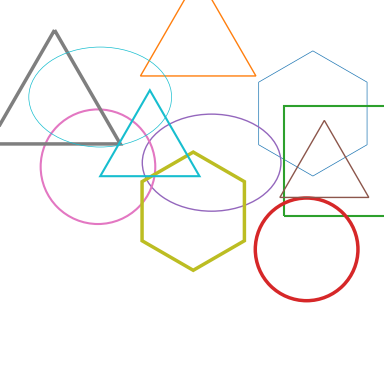[{"shape": "hexagon", "thickness": 0.5, "radius": 0.81, "center": [0.813, 0.705]}, {"shape": "triangle", "thickness": 1, "radius": 0.87, "center": [0.515, 0.889]}, {"shape": "square", "thickness": 1.5, "radius": 0.71, "center": [0.881, 0.581]}, {"shape": "circle", "thickness": 2.5, "radius": 0.67, "center": [0.796, 0.352]}, {"shape": "oval", "thickness": 1, "radius": 0.9, "center": [0.55, 0.578]}, {"shape": "triangle", "thickness": 1, "radius": 0.67, "center": [0.842, 0.554]}, {"shape": "circle", "thickness": 1.5, "radius": 0.74, "center": [0.254, 0.567]}, {"shape": "triangle", "thickness": 2.5, "radius": 0.99, "center": [0.142, 0.725]}, {"shape": "hexagon", "thickness": 2.5, "radius": 0.77, "center": [0.502, 0.451]}, {"shape": "oval", "thickness": 0.5, "radius": 0.93, "center": [0.26, 0.748]}, {"shape": "triangle", "thickness": 1.5, "radius": 0.74, "center": [0.389, 0.617]}]